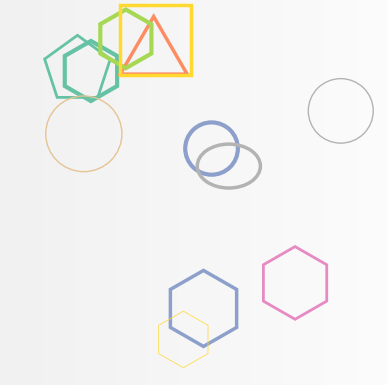[{"shape": "pentagon", "thickness": 2, "radius": 0.45, "center": [0.2, 0.819]}, {"shape": "hexagon", "thickness": 3, "radius": 0.39, "center": [0.235, 0.816]}, {"shape": "triangle", "thickness": 2.5, "radius": 0.5, "center": [0.397, 0.857]}, {"shape": "hexagon", "thickness": 2.5, "radius": 0.49, "center": [0.525, 0.199]}, {"shape": "circle", "thickness": 3, "radius": 0.34, "center": [0.546, 0.614]}, {"shape": "hexagon", "thickness": 2, "radius": 0.47, "center": [0.761, 0.265]}, {"shape": "hexagon", "thickness": 3, "radius": 0.38, "center": [0.325, 0.899]}, {"shape": "hexagon", "thickness": 0.5, "radius": 0.37, "center": [0.473, 0.118]}, {"shape": "square", "thickness": 2.5, "radius": 0.46, "center": [0.402, 0.896]}, {"shape": "circle", "thickness": 1, "radius": 0.49, "center": [0.216, 0.652]}, {"shape": "circle", "thickness": 1, "radius": 0.42, "center": [0.879, 0.712]}, {"shape": "oval", "thickness": 2.5, "radius": 0.41, "center": [0.591, 0.569]}]